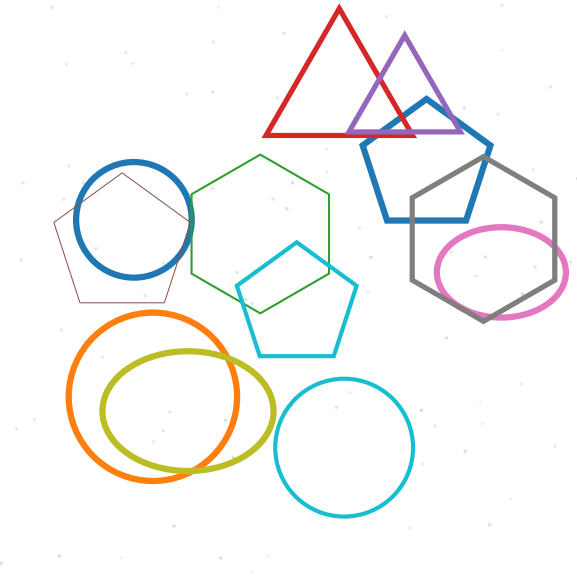[{"shape": "pentagon", "thickness": 3, "radius": 0.58, "center": [0.739, 0.711]}, {"shape": "circle", "thickness": 3, "radius": 0.5, "center": [0.232, 0.618]}, {"shape": "circle", "thickness": 3, "radius": 0.73, "center": [0.265, 0.312]}, {"shape": "hexagon", "thickness": 1, "radius": 0.69, "center": [0.451, 0.594]}, {"shape": "triangle", "thickness": 2.5, "radius": 0.73, "center": [0.588, 0.838]}, {"shape": "triangle", "thickness": 2.5, "radius": 0.56, "center": [0.701, 0.826]}, {"shape": "pentagon", "thickness": 0.5, "radius": 0.62, "center": [0.211, 0.575]}, {"shape": "oval", "thickness": 3, "radius": 0.56, "center": [0.868, 0.527]}, {"shape": "hexagon", "thickness": 2.5, "radius": 0.71, "center": [0.837, 0.585]}, {"shape": "oval", "thickness": 3, "radius": 0.74, "center": [0.326, 0.287]}, {"shape": "pentagon", "thickness": 2, "radius": 0.54, "center": [0.514, 0.471]}, {"shape": "circle", "thickness": 2, "radius": 0.6, "center": [0.596, 0.224]}]